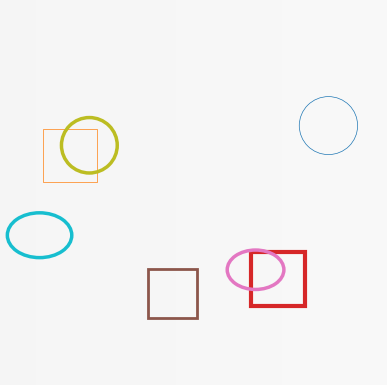[{"shape": "circle", "thickness": 0.5, "radius": 0.38, "center": [0.848, 0.674]}, {"shape": "square", "thickness": 0.5, "radius": 0.35, "center": [0.181, 0.596]}, {"shape": "square", "thickness": 3, "radius": 0.35, "center": [0.716, 0.275]}, {"shape": "square", "thickness": 2, "radius": 0.32, "center": [0.445, 0.238]}, {"shape": "oval", "thickness": 2.5, "radius": 0.37, "center": [0.659, 0.299]}, {"shape": "circle", "thickness": 2.5, "radius": 0.36, "center": [0.231, 0.623]}, {"shape": "oval", "thickness": 2.5, "radius": 0.42, "center": [0.102, 0.389]}]